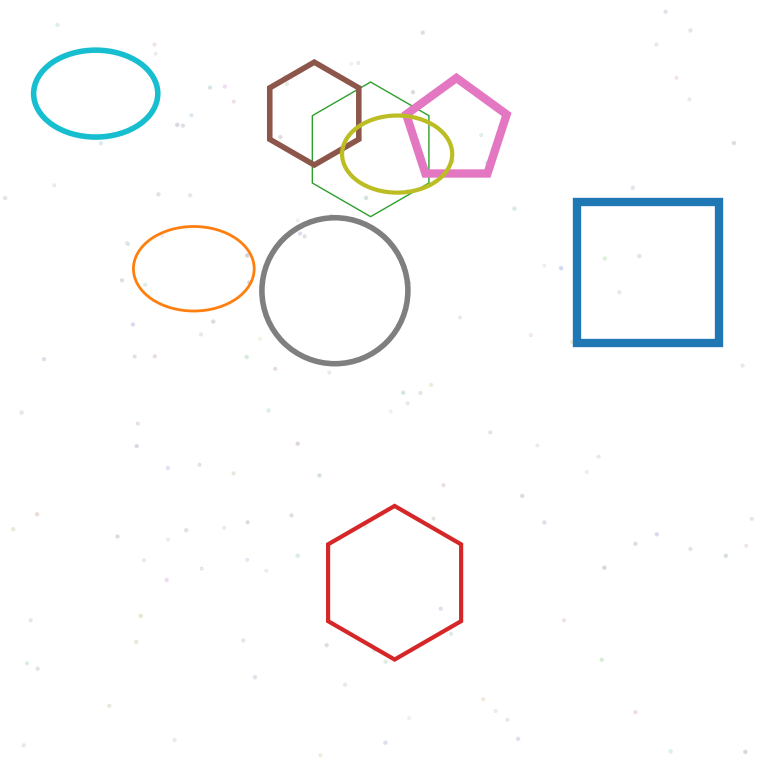[{"shape": "square", "thickness": 3, "radius": 0.46, "center": [0.842, 0.646]}, {"shape": "oval", "thickness": 1, "radius": 0.39, "center": [0.252, 0.651]}, {"shape": "hexagon", "thickness": 0.5, "radius": 0.44, "center": [0.481, 0.806]}, {"shape": "hexagon", "thickness": 1.5, "radius": 0.5, "center": [0.512, 0.243]}, {"shape": "hexagon", "thickness": 2, "radius": 0.33, "center": [0.408, 0.852]}, {"shape": "pentagon", "thickness": 3, "radius": 0.34, "center": [0.593, 0.83]}, {"shape": "circle", "thickness": 2, "radius": 0.47, "center": [0.435, 0.622]}, {"shape": "oval", "thickness": 1.5, "radius": 0.36, "center": [0.516, 0.8]}, {"shape": "oval", "thickness": 2, "radius": 0.4, "center": [0.124, 0.878]}]